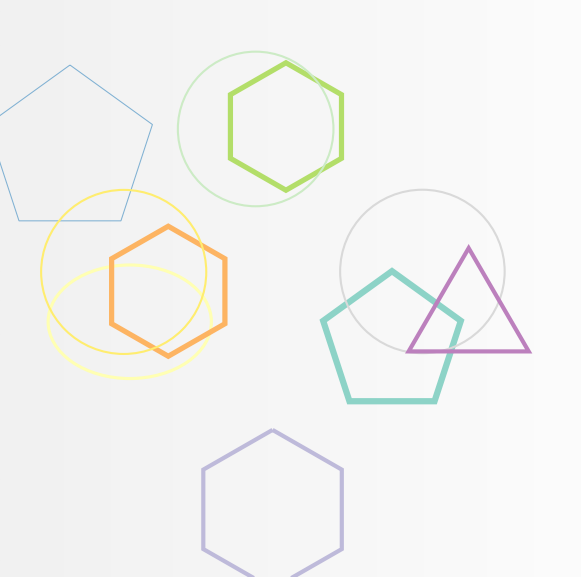[{"shape": "pentagon", "thickness": 3, "radius": 0.62, "center": [0.674, 0.405]}, {"shape": "oval", "thickness": 1.5, "radius": 0.7, "center": [0.223, 0.442]}, {"shape": "hexagon", "thickness": 2, "radius": 0.69, "center": [0.469, 0.117]}, {"shape": "pentagon", "thickness": 0.5, "radius": 0.75, "center": [0.12, 0.737]}, {"shape": "hexagon", "thickness": 2.5, "radius": 0.56, "center": [0.289, 0.495]}, {"shape": "hexagon", "thickness": 2.5, "radius": 0.55, "center": [0.492, 0.78]}, {"shape": "circle", "thickness": 1, "radius": 0.71, "center": [0.727, 0.529]}, {"shape": "triangle", "thickness": 2, "radius": 0.6, "center": [0.806, 0.45]}, {"shape": "circle", "thickness": 1, "radius": 0.67, "center": [0.44, 0.776]}, {"shape": "circle", "thickness": 1, "radius": 0.71, "center": [0.213, 0.528]}]